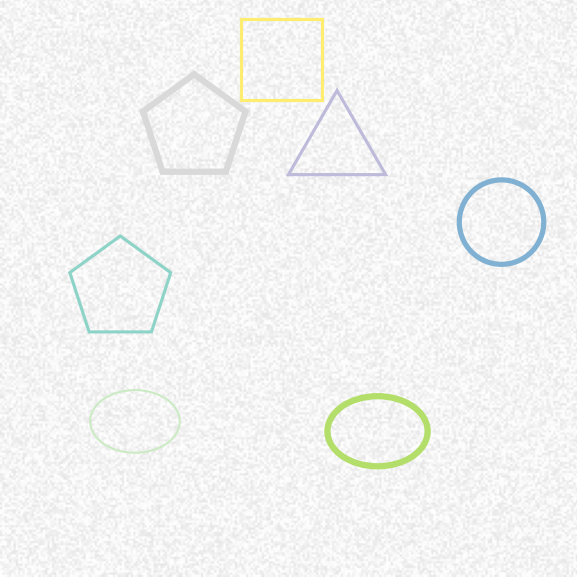[{"shape": "pentagon", "thickness": 1.5, "radius": 0.46, "center": [0.208, 0.499]}, {"shape": "triangle", "thickness": 1.5, "radius": 0.49, "center": [0.584, 0.745]}, {"shape": "circle", "thickness": 2.5, "radius": 0.37, "center": [0.868, 0.615]}, {"shape": "oval", "thickness": 3, "radius": 0.43, "center": [0.654, 0.252]}, {"shape": "pentagon", "thickness": 3, "radius": 0.47, "center": [0.336, 0.777]}, {"shape": "oval", "thickness": 1, "radius": 0.39, "center": [0.234, 0.269]}, {"shape": "square", "thickness": 1.5, "radius": 0.35, "center": [0.488, 0.896]}]